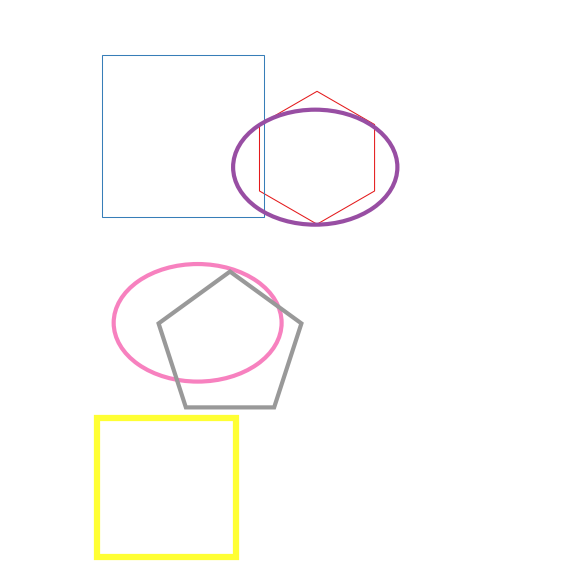[{"shape": "hexagon", "thickness": 0.5, "radius": 0.58, "center": [0.549, 0.726]}, {"shape": "square", "thickness": 0.5, "radius": 0.7, "center": [0.316, 0.763]}, {"shape": "oval", "thickness": 2, "radius": 0.71, "center": [0.546, 0.71]}, {"shape": "square", "thickness": 3, "radius": 0.6, "center": [0.289, 0.154]}, {"shape": "oval", "thickness": 2, "radius": 0.73, "center": [0.342, 0.44]}, {"shape": "pentagon", "thickness": 2, "radius": 0.65, "center": [0.398, 0.399]}]